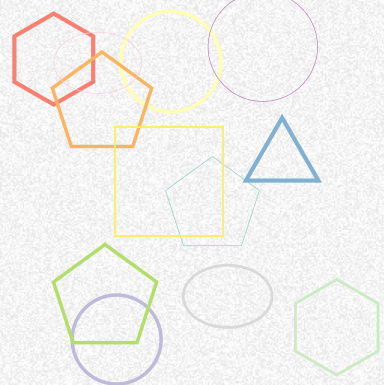[{"shape": "pentagon", "thickness": 0.5, "radius": 0.64, "center": [0.552, 0.466]}, {"shape": "circle", "thickness": 2.5, "radius": 0.65, "center": [0.444, 0.84]}, {"shape": "circle", "thickness": 2.5, "radius": 0.58, "center": [0.303, 0.118]}, {"shape": "hexagon", "thickness": 3, "radius": 0.59, "center": [0.14, 0.847]}, {"shape": "triangle", "thickness": 3, "radius": 0.54, "center": [0.733, 0.585]}, {"shape": "pentagon", "thickness": 2.5, "radius": 0.68, "center": [0.265, 0.729]}, {"shape": "pentagon", "thickness": 2.5, "radius": 0.7, "center": [0.273, 0.224]}, {"shape": "oval", "thickness": 0.5, "radius": 0.57, "center": [0.254, 0.837]}, {"shape": "oval", "thickness": 2, "radius": 0.58, "center": [0.591, 0.23]}, {"shape": "circle", "thickness": 0.5, "radius": 0.71, "center": [0.683, 0.879]}, {"shape": "hexagon", "thickness": 2, "radius": 0.62, "center": [0.875, 0.15]}, {"shape": "square", "thickness": 1.5, "radius": 0.7, "center": [0.439, 0.528]}]